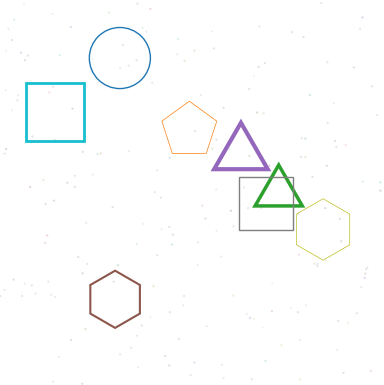[{"shape": "circle", "thickness": 1, "radius": 0.4, "center": [0.311, 0.849]}, {"shape": "pentagon", "thickness": 0.5, "radius": 0.37, "center": [0.492, 0.662]}, {"shape": "triangle", "thickness": 2.5, "radius": 0.35, "center": [0.724, 0.501]}, {"shape": "triangle", "thickness": 3, "radius": 0.4, "center": [0.626, 0.601]}, {"shape": "hexagon", "thickness": 1.5, "radius": 0.37, "center": [0.299, 0.223]}, {"shape": "square", "thickness": 1, "radius": 0.35, "center": [0.692, 0.472]}, {"shape": "hexagon", "thickness": 0.5, "radius": 0.4, "center": [0.839, 0.404]}, {"shape": "square", "thickness": 2, "radius": 0.38, "center": [0.143, 0.71]}]